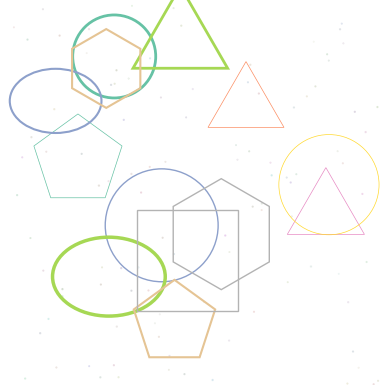[{"shape": "pentagon", "thickness": 0.5, "radius": 0.6, "center": [0.202, 0.584]}, {"shape": "circle", "thickness": 2, "radius": 0.54, "center": [0.297, 0.853]}, {"shape": "triangle", "thickness": 0.5, "radius": 0.57, "center": [0.639, 0.726]}, {"shape": "oval", "thickness": 1.5, "radius": 0.6, "center": [0.144, 0.738]}, {"shape": "circle", "thickness": 1, "radius": 0.73, "center": [0.42, 0.415]}, {"shape": "triangle", "thickness": 0.5, "radius": 0.58, "center": [0.846, 0.449]}, {"shape": "oval", "thickness": 2.5, "radius": 0.73, "center": [0.283, 0.281]}, {"shape": "triangle", "thickness": 2, "radius": 0.71, "center": [0.468, 0.894]}, {"shape": "circle", "thickness": 0.5, "radius": 0.65, "center": [0.854, 0.52]}, {"shape": "hexagon", "thickness": 1.5, "radius": 0.51, "center": [0.276, 0.822]}, {"shape": "pentagon", "thickness": 1.5, "radius": 0.56, "center": [0.453, 0.162]}, {"shape": "hexagon", "thickness": 1, "radius": 0.72, "center": [0.575, 0.392]}, {"shape": "square", "thickness": 1, "radius": 0.66, "center": [0.487, 0.324]}]